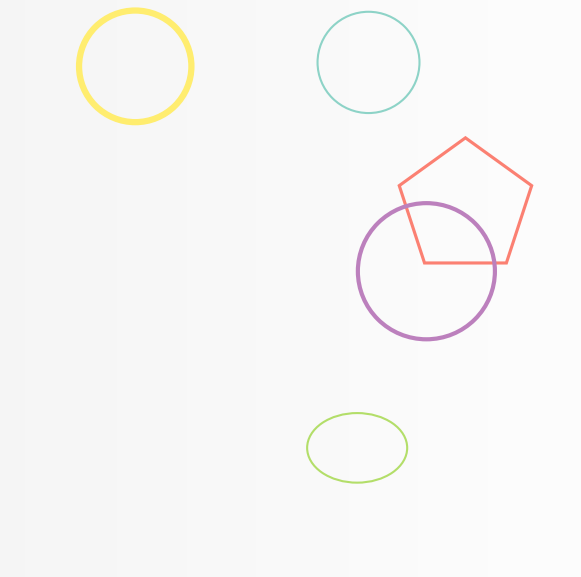[{"shape": "circle", "thickness": 1, "radius": 0.44, "center": [0.634, 0.891]}, {"shape": "pentagon", "thickness": 1.5, "radius": 0.6, "center": [0.801, 0.641]}, {"shape": "oval", "thickness": 1, "radius": 0.43, "center": [0.614, 0.224]}, {"shape": "circle", "thickness": 2, "radius": 0.59, "center": [0.734, 0.529]}, {"shape": "circle", "thickness": 3, "radius": 0.48, "center": [0.233, 0.884]}]